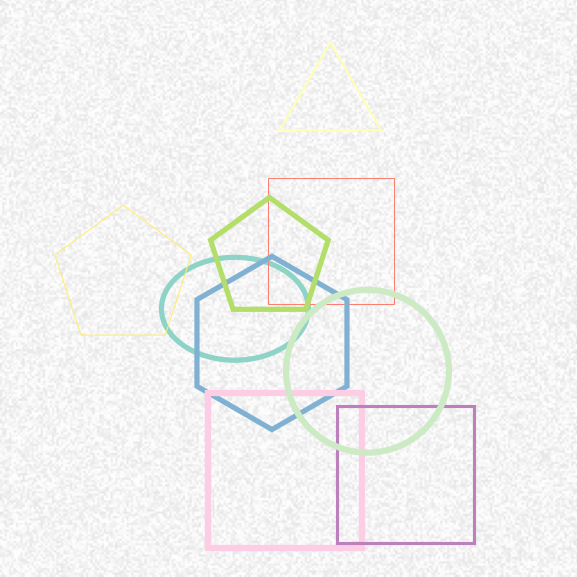[{"shape": "oval", "thickness": 2.5, "radius": 0.64, "center": [0.407, 0.465]}, {"shape": "triangle", "thickness": 1, "radius": 0.51, "center": [0.572, 0.824]}, {"shape": "square", "thickness": 0.5, "radius": 0.54, "center": [0.574, 0.582]}, {"shape": "hexagon", "thickness": 2.5, "radius": 0.75, "center": [0.471, 0.405]}, {"shape": "pentagon", "thickness": 2.5, "radius": 0.54, "center": [0.466, 0.55]}, {"shape": "square", "thickness": 3, "radius": 0.67, "center": [0.493, 0.185]}, {"shape": "square", "thickness": 1.5, "radius": 0.59, "center": [0.702, 0.177]}, {"shape": "circle", "thickness": 3, "radius": 0.7, "center": [0.636, 0.356]}, {"shape": "pentagon", "thickness": 0.5, "radius": 0.62, "center": [0.213, 0.519]}]